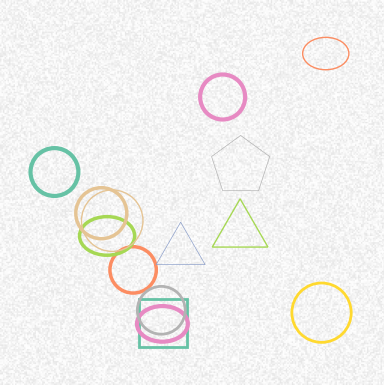[{"shape": "circle", "thickness": 3, "radius": 0.31, "center": [0.141, 0.553]}, {"shape": "square", "thickness": 2, "radius": 0.31, "center": [0.423, 0.161]}, {"shape": "oval", "thickness": 1, "radius": 0.3, "center": [0.846, 0.861]}, {"shape": "circle", "thickness": 2.5, "radius": 0.3, "center": [0.346, 0.299]}, {"shape": "triangle", "thickness": 0.5, "radius": 0.37, "center": [0.469, 0.349]}, {"shape": "oval", "thickness": 3, "radius": 0.33, "center": [0.422, 0.159]}, {"shape": "circle", "thickness": 3, "radius": 0.29, "center": [0.578, 0.748]}, {"shape": "oval", "thickness": 2.5, "radius": 0.36, "center": [0.278, 0.387]}, {"shape": "triangle", "thickness": 1, "radius": 0.42, "center": [0.624, 0.4]}, {"shape": "circle", "thickness": 2, "radius": 0.39, "center": [0.835, 0.188]}, {"shape": "circle", "thickness": 1, "radius": 0.4, "center": [0.291, 0.427]}, {"shape": "circle", "thickness": 2.5, "radius": 0.33, "center": [0.263, 0.446]}, {"shape": "pentagon", "thickness": 0.5, "radius": 0.4, "center": [0.625, 0.569]}, {"shape": "circle", "thickness": 2, "radius": 0.31, "center": [0.419, 0.194]}]